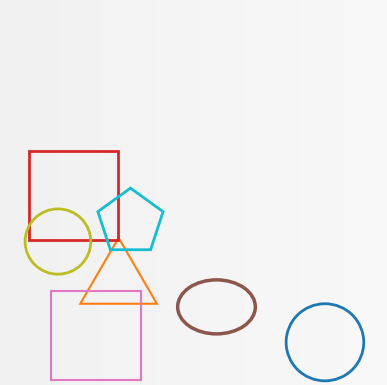[{"shape": "circle", "thickness": 2, "radius": 0.5, "center": [0.839, 0.111]}, {"shape": "triangle", "thickness": 1.5, "radius": 0.57, "center": [0.306, 0.268]}, {"shape": "square", "thickness": 2, "radius": 0.58, "center": [0.19, 0.491]}, {"shape": "oval", "thickness": 2.5, "radius": 0.5, "center": [0.559, 0.203]}, {"shape": "square", "thickness": 1.5, "radius": 0.58, "center": [0.248, 0.128]}, {"shape": "circle", "thickness": 2, "radius": 0.42, "center": [0.15, 0.373]}, {"shape": "pentagon", "thickness": 2, "radius": 0.44, "center": [0.337, 0.423]}]